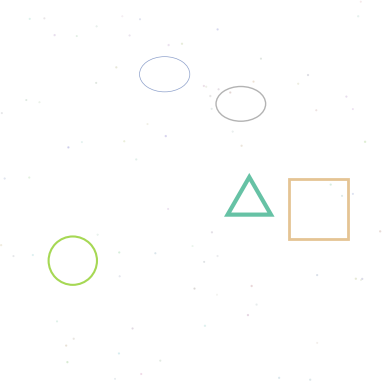[{"shape": "triangle", "thickness": 3, "radius": 0.32, "center": [0.647, 0.475]}, {"shape": "oval", "thickness": 0.5, "radius": 0.33, "center": [0.428, 0.807]}, {"shape": "circle", "thickness": 1.5, "radius": 0.31, "center": [0.189, 0.323]}, {"shape": "square", "thickness": 2, "radius": 0.38, "center": [0.828, 0.457]}, {"shape": "oval", "thickness": 1, "radius": 0.32, "center": [0.626, 0.73]}]